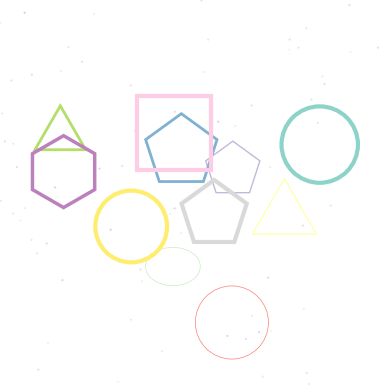[{"shape": "circle", "thickness": 3, "radius": 0.5, "center": [0.83, 0.624]}, {"shape": "triangle", "thickness": 1, "radius": 0.48, "center": [0.739, 0.44]}, {"shape": "pentagon", "thickness": 1, "radius": 0.37, "center": [0.605, 0.559]}, {"shape": "circle", "thickness": 0.5, "radius": 0.47, "center": [0.602, 0.162]}, {"shape": "pentagon", "thickness": 2, "radius": 0.49, "center": [0.471, 0.607]}, {"shape": "triangle", "thickness": 2, "radius": 0.38, "center": [0.157, 0.649]}, {"shape": "square", "thickness": 3, "radius": 0.48, "center": [0.452, 0.654]}, {"shape": "pentagon", "thickness": 3, "radius": 0.45, "center": [0.556, 0.444]}, {"shape": "hexagon", "thickness": 2.5, "radius": 0.47, "center": [0.165, 0.554]}, {"shape": "oval", "thickness": 0.5, "radius": 0.36, "center": [0.449, 0.308]}, {"shape": "circle", "thickness": 3, "radius": 0.47, "center": [0.341, 0.412]}]